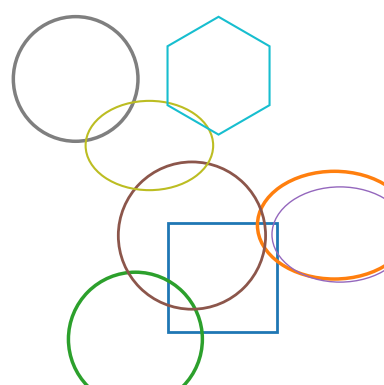[{"shape": "square", "thickness": 2, "radius": 0.71, "center": [0.577, 0.278]}, {"shape": "oval", "thickness": 2.5, "radius": 1.0, "center": [0.869, 0.415]}, {"shape": "circle", "thickness": 2.5, "radius": 0.87, "center": [0.352, 0.119]}, {"shape": "oval", "thickness": 1, "radius": 0.88, "center": [0.883, 0.391]}, {"shape": "circle", "thickness": 2, "radius": 0.96, "center": [0.499, 0.388]}, {"shape": "circle", "thickness": 2.5, "radius": 0.81, "center": [0.196, 0.795]}, {"shape": "oval", "thickness": 1.5, "radius": 0.83, "center": [0.388, 0.622]}, {"shape": "hexagon", "thickness": 1.5, "radius": 0.76, "center": [0.568, 0.803]}]